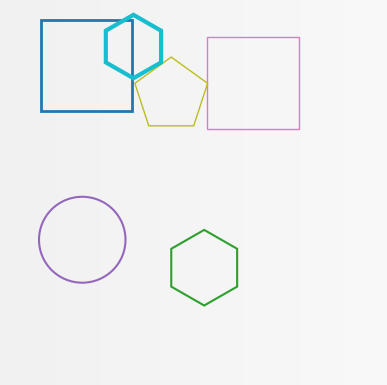[{"shape": "square", "thickness": 2, "radius": 0.59, "center": [0.224, 0.83]}, {"shape": "hexagon", "thickness": 1.5, "radius": 0.49, "center": [0.527, 0.305]}, {"shape": "circle", "thickness": 1.5, "radius": 0.56, "center": [0.212, 0.377]}, {"shape": "square", "thickness": 1, "radius": 0.6, "center": [0.653, 0.783]}, {"shape": "pentagon", "thickness": 1, "radius": 0.49, "center": [0.442, 0.753]}, {"shape": "hexagon", "thickness": 3, "radius": 0.41, "center": [0.344, 0.879]}]